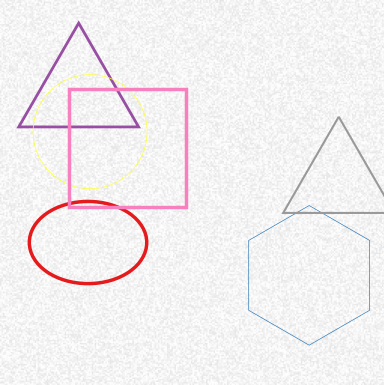[{"shape": "oval", "thickness": 2.5, "radius": 0.76, "center": [0.229, 0.37]}, {"shape": "hexagon", "thickness": 0.5, "radius": 0.91, "center": [0.803, 0.285]}, {"shape": "triangle", "thickness": 2, "radius": 0.9, "center": [0.204, 0.76]}, {"shape": "circle", "thickness": 0.5, "radius": 0.74, "center": [0.234, 0.658]}, {"shape": "square", "thickness": 2.5, "radius": 0.76, "center": [0.331, 0.616]}, {"shape": "triangle", "thickness": 1.5, "radius": 0.83, "center": [0.88, 0.53]}]